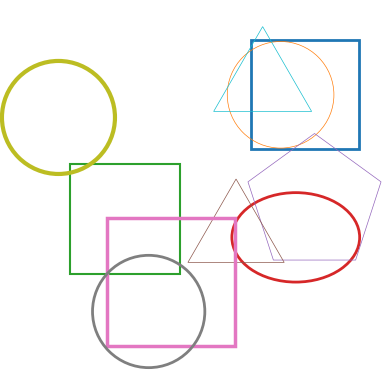[{"shape": "square", "thickness": 2, "radius": 0.71, "center": [0.792, 0.755]}, {"shape": "circle", "thickness": 0.5, "radius": 0.69, "center": [0.729, 0.754]}, {"shape": "square", "thickness": 1.5, "radius": 0.71, "center": [0.324, 0.43]}, {"shape": "oval", "thickness": 2, "radius": 0.83, "center": [0.768, 0.383]}, {"shape": "pentagon", "thickness": 0.5, "radius": 0.91, "center": [0.817, 0.472]}, {"shape": "triangle", "thickness": 0.5, "radius": 0.72, "center": [0.613, 0.391]}, {"shape": "square", "thickness": 2.5, "radius": 0.83, "center": [0.444, 0.268]}, {"shape": "circle", "thickness": 2, "radius": 0.73, "center": [0.386, 0.191]}, {"shape": "circle", "thickness": 3, "radius": 0.73, "center": [0.152, 0.695]}, {"shape": "triangle", "thickness": 0.5, "radius": 0.73, "center": [0.682, 0.784]}]